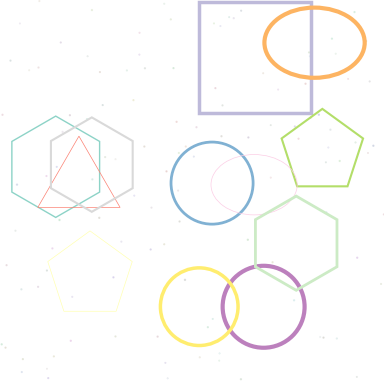[{"shape": "hexagon", "thickness": 1, "radius": 0.66, "center": [0.145, 0.567]}, {"shape": "pentagon", "thickness": 0.5, "radius": 0.58, "center": [0.234, 0.285]}, {"shape": "square", "thickness": 2.5, "radius": 0.72, "center": [0.662, 0.85]}, {"shape": "triangle", "thickness": 0.5, "radius": 0.62, "center": [0.205, 0.523]}, {"shape": "circle", "thickness": 2, "radius": 0.53, "center": [0.551, 0.524]}, {"shape": "oval", "thickness": 3, "radius": 0.65, "center": [0.817, 0.889]}, {"shape": "pentagon", "thickness": 1.5, "radius": 0.56, "center": [0.837, 0.606]}, {"shape": "oval", "thickness": 0.5, "radius": 0.56, "center": [0.66, 0.52]}, {"shape": "hexagon", "thickness": 1.5, "radius": 0.61, "center": [0.238, 0.572]}, {"shape": "circle", "thickness": 3, "radius": 0.53, "center": [0.685, 0.203]}, {"shape": "hexagon", "thickness": 2, "radius": 0.61, "center": [0.769, 0.368]}, {"shape": "circle", "thickness": 2.5, "radius": 0.5, "center": [0.517, 0.203]}]